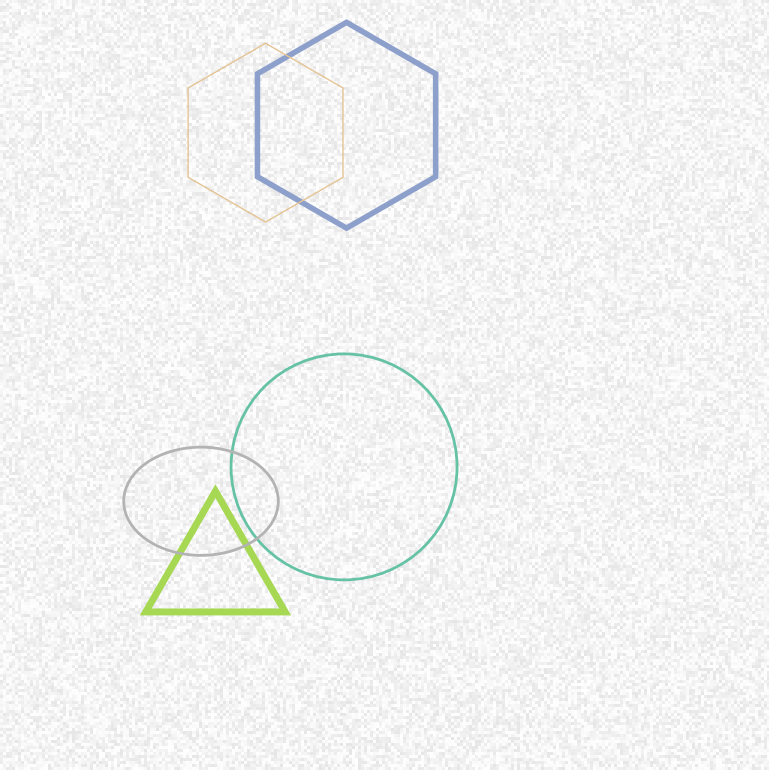[{"shape": "circle", "thickness": 1, "radius": 0.73, "center": [0.447, 0.394]}, {"shape": "hexagon", "thickness": 2, "radius": 0.67, "center": [0.45, 0.837]}, {"shape": "triangle", "thickness": 2.5, "radius": 0.52, "center": [0.28, 0.258]}, {"shape": "hexagon", "thickness": 0.5, "radius": 0.58, "center": [0.345, 0.828]}, {"shape": "oval", "thickness": 1, "radius": 0.5, "center": [0.261, 0.349]}]